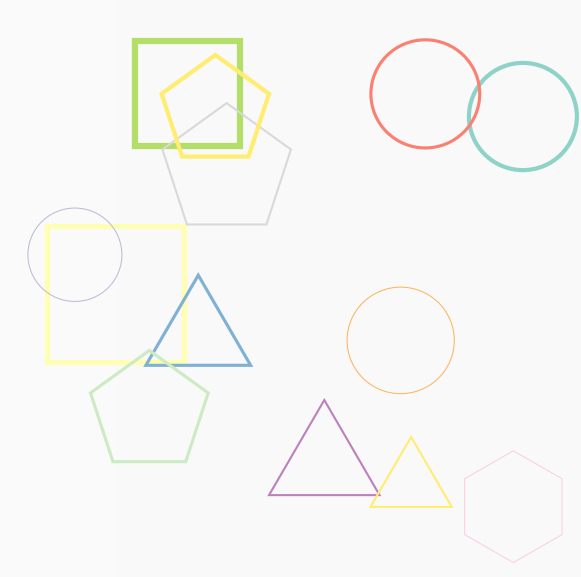[{"shape": "circle", "thickness": 2, "radius": 0.46, "center": [0.9, 0.797]}, {"shape": "square", "thickness": 2.5, "radius": 0.59, "center": [0.198, 0.489]}, {"shape": "circle", "thickness": 0.5, "radius": 0.4, "center": [0.129, 0.558]}, {"shape": "circle", "thickness": 1.5, "radius": 0.47, "center": [0.732, 0.837]}, {"shape": "triangle", "thickness": 1.5, "radius": 0.52, "center": [0.341, 0.419]}, {"shape": "circle", "thickness": 0.5, "radius": 0.46, "center": [0.689, 0.41]}, {"shape": "square", "thickness": 3, "radius": 0.45, "center": [0.322, 0.837]}, {"shape": "hexagon", "thickness": 0.5, "radius": 0.48, "center": [0.883, 0.122]}, {"shape": "pentagon", "thickness": 1, "radius": 0.58, "center": [0.39, 0.704]}, {"shape": "triangle", "thickness": 1, "radius": 0.55, "center": [0.558, 0.197]}, {"shape": "pentagon", "thickness": 1.5, "radius": 0.53, "center": [0.257, 0.286]}, {"shape": "pentagon", "thickness": 2, "radius": 0.49, "center": [0.37, 0.807]}, {"shape": "triangle", "thickness": 1, "radius": 0.4, "center": [0.707, 0.162]}]